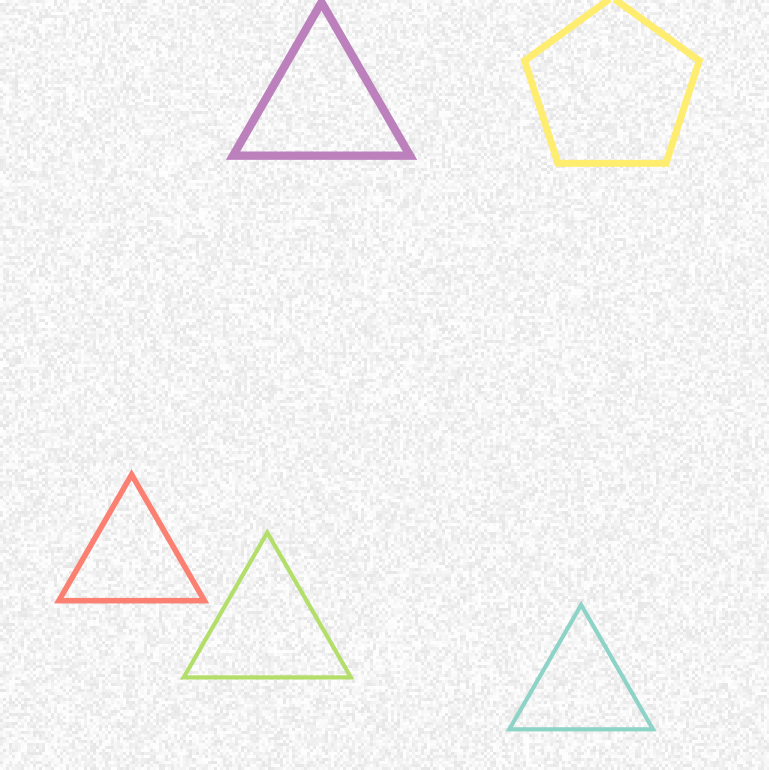[{"shape": "triangle", "thickness": 1.5, "radius": 0.54, "center": [0.755, 0.107]}, {"shape": "triangle", "thickness": 2, "radius": 0.55, "center": [0.171, 0.274]}, {"shape": "triangle", "thickness": 1.5, "radius": 0.63, "center": [0.347, 0.183]}, {"shape": "triangle", "thickness": 3, "radius": 0.66, "center": [0.418, 0.864]}, {"shape": "pentagon", "thickness": 2.5, "radius": 0.6, "center": [0.795, 0.884]}]